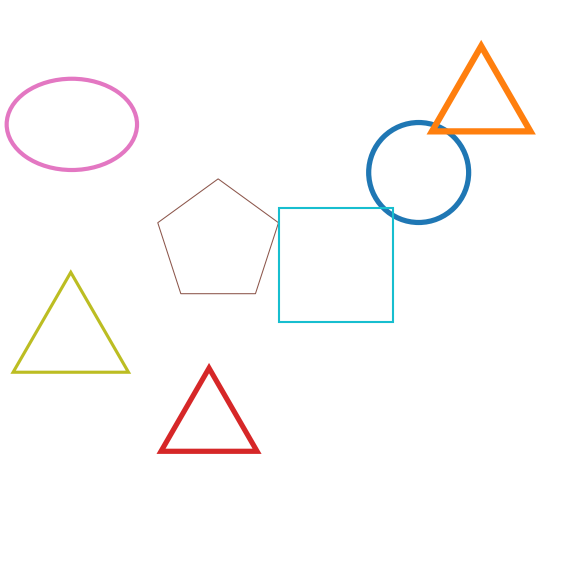[{"shape": "circle", "thickness": 2.5, "radius": 0.43, "center": [0.725, 0.7]}, {"shape": "triangle", "thickness": 3, "radius": 0.49, "center": [0.833, 0.821]}, {"shape": "triangle", "thickness": 2.5, "radius": 0.48, "center": [0.362, 0.266]}, {"shape": "pentagon", "thickness": 0.5, "radius": 0.55, "center": [0.378, 0.579]}, {"shape": "oval", "thickness": 2, "radius": 0.56, "center": [0.124, 0.784]}, {"shape": "triangle", "thickness": 1.5, "radius": 0.58, "center": [0.123, 0.412]}, {"shape": "square", "thickness": 1, "radius": 0.49, "center": [0.582, 0.54]}]